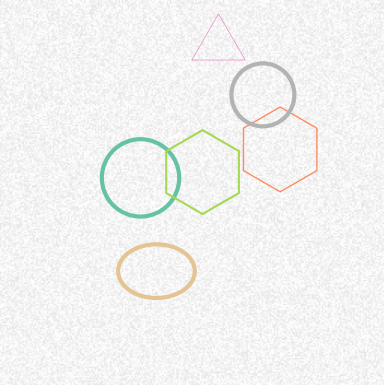[{"shape": "circle", "thickness": 3, "radius": 0.5, "center": [0.365, 0.538]}, {"shape": "hexagon", "thickness": 1, "radius": 0.55, "center": [0.728, 0.612]}, {"shape": "triangle", "thickness": 0.5, "radius": 0.4, "center": [0.568, 0.884]}, {"shape": "hexagon", "thickness": 1.5, "radius": 0.54, "center": [0.526, 0.553]}, {"shape": "oval", "thickness": 3, "radius": 0.5, "center": [0.406, 0.296]}, {"shape": "circle", "thickness": 3, "radius": 0.41, "center": [0.683, 0.754]}]